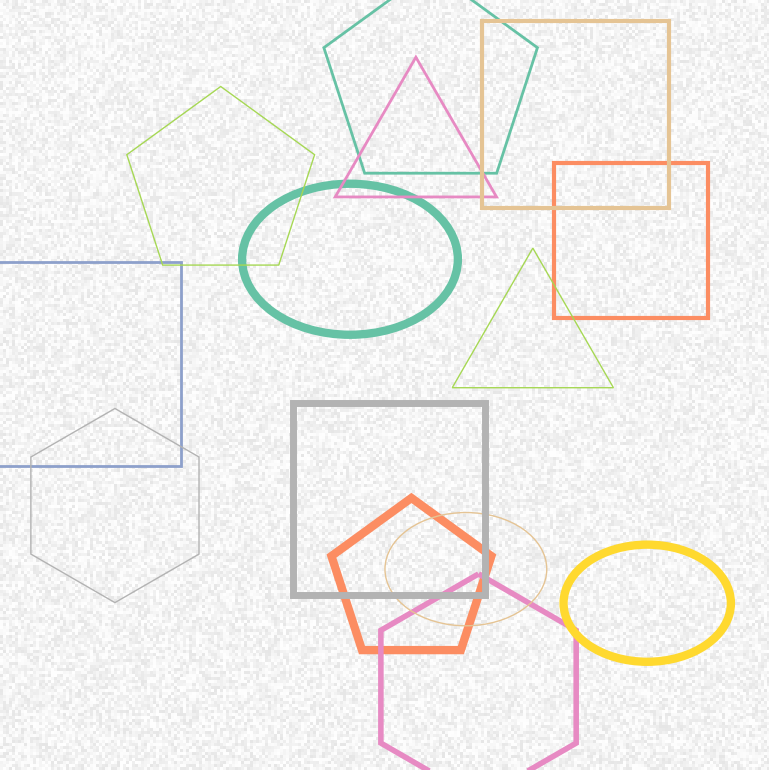[{"shape": "oval", "thickness": 3, "radius": 0.7, "center": [0.455, 0.663]}, {"shape": "pentagon", "thickness": 1, "radius": 0.73, "center": [0.559, 0.893]}, {"shape": "square", "thickness": 1.5, "radius": 0.5, "center": [0.82, 0.687]}, {"shape": "pentagon", "thickness": 3, "radius": 0.55, "center": [0.534, 0.244]}, {"shape": "square", "thickness": 1, "radius": 0.66, "center": [0.103, 0.528]}, {"shape": "hexagon", "thickness": 2, "radius": 0.73, "center": [0.621, 0.108]}, {"shape": "triangle", "thickness": 1, "radius": 0.6, "center": [0.54, 0.805]}, {"shape": "pentagon", "thickness": 0.5, "radius": 0.64, "center": [0.287, 0.759]}, {"shape": "triangle", "thickness": 0.5, "radius": 0.6, "center": [0.692, 0.557]}, {"shape": "oval", "thickness": 3, "radius": 0.54, "center": [0.841, 0.217]}, {"shape": "square", "thickness": 1.5, "radius": 0.61, "center": [0.747, 0.851]}, {"shape": "oval", "thickness": 0.5, "radius": 0.53, "center": [0.605, 0.261]}, {"shape": "square", "thickness": 2.5, "radius": 0.62, "center": [0.505, 0.352]}, {"shape": "hexagon", "thickness": 0.5, "radius": 0.63, "center": [0.149, 0.343]}]